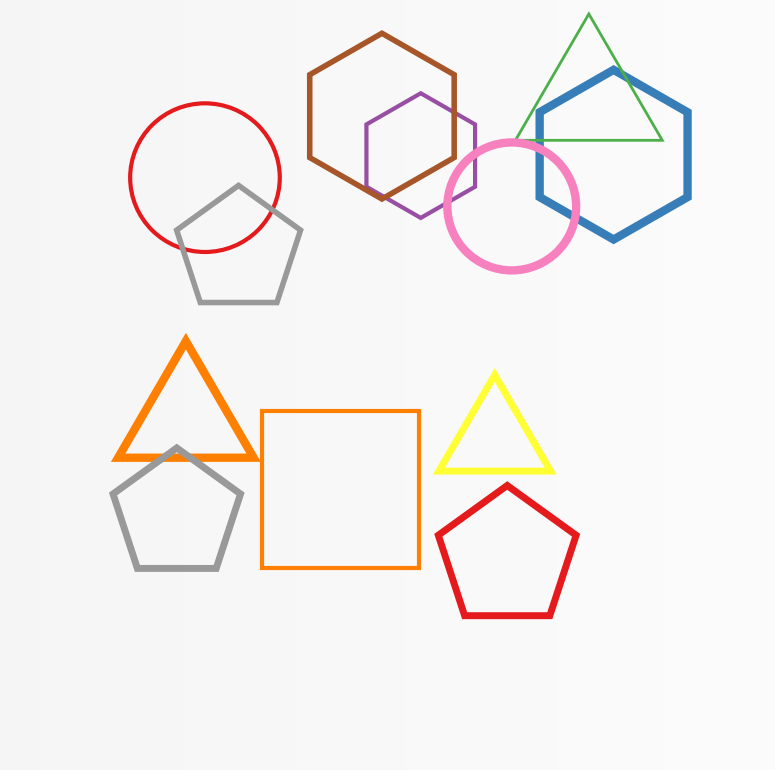[{"shape": "circle", "thickness": 1.5, "radius": 0.48, "center": [0.264, 0.769]}, {"shape": "pentagon", "thickness": 2.5, "radius": 0.47, "center": [0.654, 0.276]}, {"shape": "hexagon", "thickness": 3, "radius": 0.55, "center": [0.792, 0.799]}, {"shape": "triangle", "thickness": 1, "radius": 0.55, "center": [0.76, 0.872]}, {"shape": "hexagon", "thickness": 1.5, "radius": 0.4, "center": [0.543, 0.798]}, {"shape": "square", "thickness": 1.5, "radius": 0.51, "center": [0.439, 0.364]}, {"shape": "triangle", "thickness": 3, "radius": 0.5, "center": [0.24, 0.456]}, {"shape": "triangle", "thickness": 2.5, "radius": 0.42, "center": [0.638, 0.43]}, {"shape": "hexagon", "thickness": 2, "radius": 0.54, "center": [0.493, 0.849]}, {"shape": "circle", "thickness": 3, "radius": 0.42, "center": [0.66, 0.732]}, {"shape": "pentagon", "thickness": 2, "radius": 0.42, "center": [0.308, 0.675]}, {"shape": "pentagon", "thickness": 2.5, "radius": 0.43, "center": [0.228, 0.332]}]